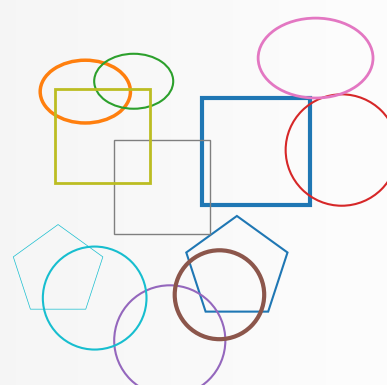[{"shape": "square", "thickness": 3, "radius": 0.7, "center": [0.661, 0.607]}, {"shape": "pentagon", "thickness": 1.5, "radius": 0.69, "center": [0.611, 0.302]}, {"shape": "oval", "thickness": 2.5, "radius": 0.58, "center": [0.22, 0.762]}, {"shape": "oval", "thickness": 1.5, "radius": 0.51, "center": [0.345, 0.789]}, {"shape": "circle", "thickness": 1.5, "radius": 0.72, "center": [0.882, 0.61]}, {"shape": "circle", "thickness": 1.5, "radius": 0.72, "center": [0.438, 0.115]}, {"shape": "circle", "thickness": 3, "radius": 0.58, "center": [0.566, 0.234]}, {"shape": "oval", "thickness": 2, "radius": 0.74, "center": [0.814, 0.849]}, {"shape": "square", "thickness": 1, "radius": 0.61, "center": [0.418, 0.514]}, {"shape": "square", "thickness": 2, "radius": 0.61, "center": [0.264, 0.646]}, {"shape": "circle", "thickness": 1.5, "radius": 0.67, "center": [0.244, 0.226]}, {"shape": "pentagon", "thickness": 0.5, "radius": 0.61, "center": [0.15, 0.295]}]